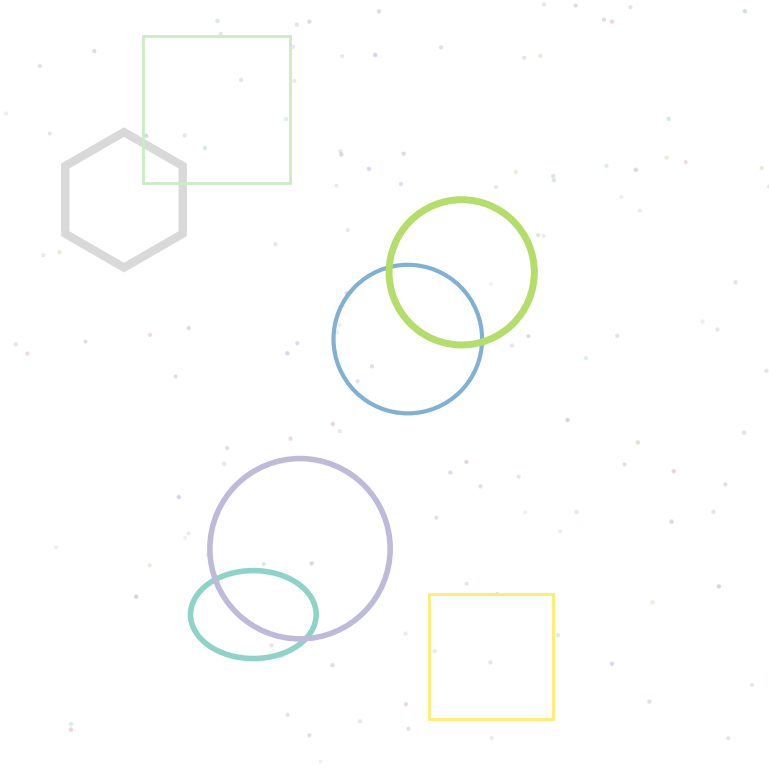[{"shape": "oval", "thickness": 2, "radius": 0.41, "center": [0.329, 0.202]}, {"shape": "circle", "thickness": 2, "radius": 0.59, "center": [0.39, 0.287]}, {"shape": "circle", "thickness": 1.5, "radius": 0.48, "center": [0.53, 0.56]}, {"shape": "circle", "thickness": 2.5, "radius": 0.47, "center": [0.6, 0.646]}, {"shape": "hexagon", "thickness": 3, "radius": 0.44, "center": [0.161, 0.74]}, {"shape": "square", "thickness": 1, "radius": 0.48, "center": [0.281, 0.858]}, {"shape": "square", "thickness": 1, "radius": 0.4, "center": [0.638, 0.147]}]